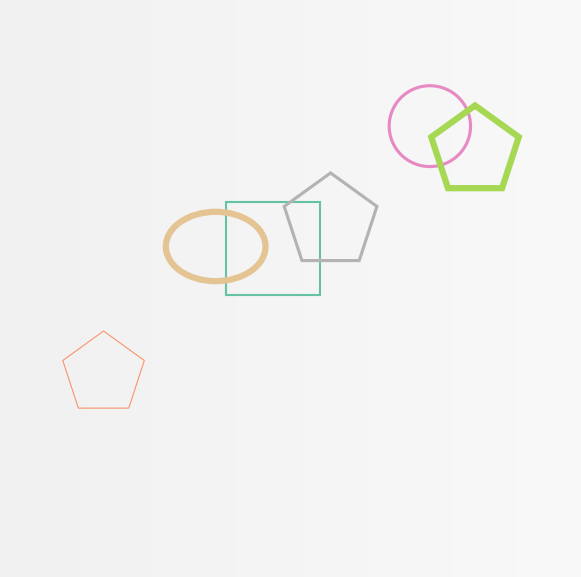[{"shape": "square", "thickness": 1, "radius": 0.4, "center": [0.47, 0.569]}, {"shape": "pentagon", "thickness": 0.5, "radius": 0.37, "center": [0.178, 0.352]}, {"shape": "circle", "thickness": 1.5, "radius": 0.35, "center": [0.74, 0.781]}, {"shape": "pentagon", "thickness": 3, "radius": 0.4, "center": [0.817, 0.737]}, {"shape": "oval", "thickness": 3, "radius": 0.43, "center": [0.371, 0.572]}, {"shape": "pentagon", "thickness": 1.5, "radius": 0.42, "center": [0.569, 0.616]}]